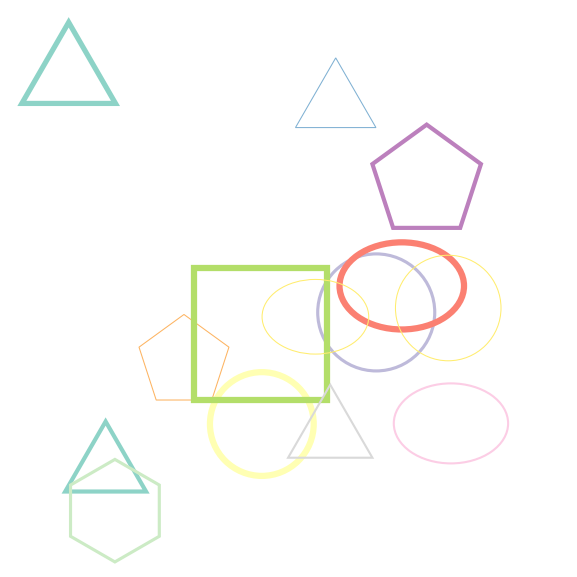[{"shape": "triangle", "thickness": 2, "radius": 0.4, "center": [0.183, 0.188]}, {"shape": "triangle", "thickness": 2.5, "radius": 0.47, "center": [0.119, 0.867]}, {"shape": "circle", "thickness": 3, "radius": 0.45, "center": [0.453, 0.265]}, {"shape": "circle", "thickness": 1.5, "radius": 0.51, "center": [0.651, 0.458]}, {"shape": "oval", "thickness": 3, "radius": 0.54, "center": [0.696, 0.504]}, {"shape": "triangle", "thickness": 0.5, "radius": 0.4, "center": [0.581, 0.818]}, {"shape": "pentagon", "thickness": 0.5, "radius": 0.41, "center": [0.319, 0.373]}, {"shape": "square", "thickness": 3, "radius": 0.57, "center": [0.451, 0.421]}, {"shape": "oval", "thickness": 1, "radius": 0.49, "center": [0.781, 0.266]}, {"shape": "triangle", "thickness": 1, "radius": 0.42, "center": [0.572, 0.249]}, {"shape": "pentagon", "thickness": 2, "radius": 0.49, "center": [0.739, 0.684]}, {"shape": "hexagon", "thickness": 1.5, "radius": 0.44, "center": [0.199, 0.115]}, {"shape": "oval", "thickness": 0.5, "radius": 0.46, "center": [0.546, 0.451]}, {"shape": "circle", "thickness": 0.5, "radius": 0.46, "center": [0.776, 0.466]}]